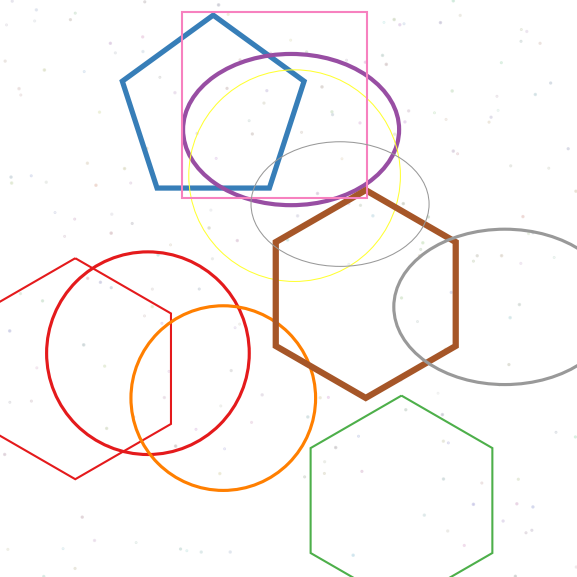[{"shape": "circle", "thickness": 1.5, "radius": 0.88, "center": [0.256, 0.388]}, {"shape": "hexagon", "thickness": 1, "radius": 0.96, "center": [0.13, 0.361]}, {"shape": "pentagon", "thickness": 2.5, "radius": 0.83, "center": [0.369, 0.807]}, {"shape": "hexagon", "thickness": 1, "radius": 0.91, "center": [0.695, 0.132]}, {"shape": "oval", "thickness": 2, "radius": 0.94, "center": [0.504, 0.775]}, {"shape": "circle", "thickness": 1.5, "radius": 0.8, "center": [0.387, 0.31]}, {"shape": "circle", "thickness": 0.5, "radius": 0.92, "center": [0.51, 0.695]}, {"shape": "hexagon", "thickness": 3, "radius": 0.9, "center": [0.633, 0.49]}, {"shape": "square", "thickness": 1, "radius": 0.8, "center": [0.475, 0.817]}, {"shape": "oval", "thickness": 0.5, "radius": 0.77, "center": [0.589, 0.646]}, {"shape": "oval", "thickness": 1.5, "radius": 0.96, "center": [0.874, 0.468]}]